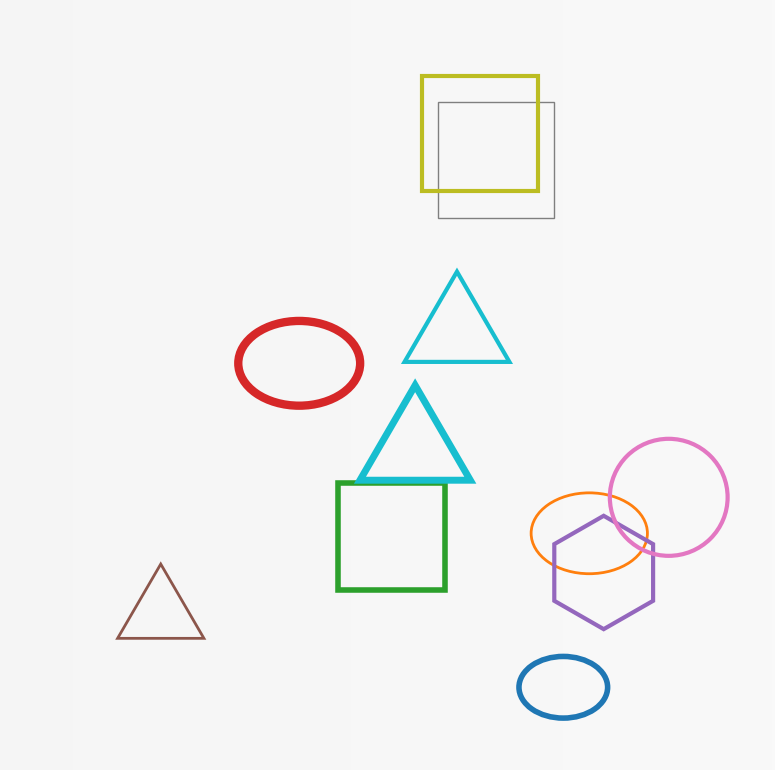[{"shape": "oval", "thickness": 2, "radius": 0.29, "center": [0.727, 0.107]}, {"shape": "oval", "thickness": 1, "radius": 0.38, "center": [0.76, 0.307]}, {"shape": "square", "thickness": 2, "radius": 0.35, "center": [0.505, 0.303]}, {"shape": "oval", "thickness": 3, "radius": 0.39, "center": [0.386, 0.528]}, {"shape": "hexagon", "thickness": 1.5, "radius": 0.37, "center": [0.779, 0.257]}, {"shape": "triangle", "thickness": 1, "radius": 0.32, "center": [0.207, 0.203]}, {"shape": "circle", "thickness": 1.5, "radius": 0.38, "center": [0.863, 0.354]}, {"shape": "square", "thickness": 0.5, "radius": 0.38, "center": [0.64, 0.793]}, {"shape": "square", "thickness": 1.5, "radius": 0.37, "center": [0.62, 0.827]}, {"shape": "triangle", "thickness": 1.5, "radius": 0.39, "center": [0.59, 0.569]}, {"shape": "triangle", "thickness": 2.5, "radius": 0.41, "center": [0.536, 0.417]}]